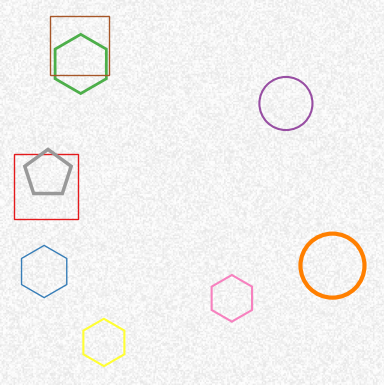[{"shape": "square", "thickness": 1, "radius": 0.42, "center": [0.12, 0.516]}, {"shape": "hexagon", "thickness": 1, "radius": 0.34, "center": [0.115, 0.295]}, {"shape": "hexagon", "thickness": 2, "radius": 0.38, "center": [0.21, 0.834]}, {"shape": "circle", "thickness": 1.5, "radius": 0.34, "center": [0.743, 0.731]}, {"shape": "circle", "thickness": 3, "radius": 0.42, "center": [0.864, 0.31]}, {"shape": "hexagon", "thickness": 1.5, "radius": 0.31, "center": [0.27, 0.111]}, {"shape": "square", "thickness": 1, "radius": 0.38, "center": [0.207, 0.883]}, {"shape": "hexagon", "thickness": 1.5, "radius": 0.3, "center": [0.602, 0.225]}, {"shape": "pentagon", "thickness": 2.5, "radius": 0.32, "center": [0.125, 0.549]}]